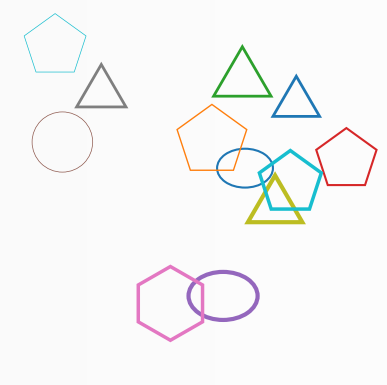[{"shape": "triangle", "thickness": 2, "radius": 0.35, "center": [0.765, 0.732]}, {"shape": "oval", "thickness": 1.5, "radius": 0.36, "center": [0.632, 0.563]}, {"shape": "pentagon", "thickness": 1, "radius": 0.47, "center": [0.547, 0.634]}, {"shape": "triangle", "thickness": 2, "radius": 0.43, "center": [0.625, 0.793]}, {"shape": "pentagon", "thickness": 1.5, "radius": 0.41, "center": [0.894, 0.586]}, {"shape": "oval", "thickness": 3, "radius": 0.45, "center": [0.576, 0.231]}, {"shape": "circle", "thickness": 0.5, "radius": 0.39, "center": [0.161, 0.631]}, {"shape": "hexagon", "thickness": 2.5, "radius": 0.48, "center": [0.44, 0.212]}, {"shape": "triangle", "thickness": 2, "radius": 0.37, "center": [0.261, 0.759]}, {"shape": "triangle", "thickness": 3, "radius": 0.41, "center": [0.71, 0.463]}, {"shape": "pentagon", "thickness": 2.5, "radius": 0.42, "center": [0.749, 0.525]}, {"shape": "pentagon", "thickness": 0.5, "radius": 0.42, "center": [0.142, 0.881]}]